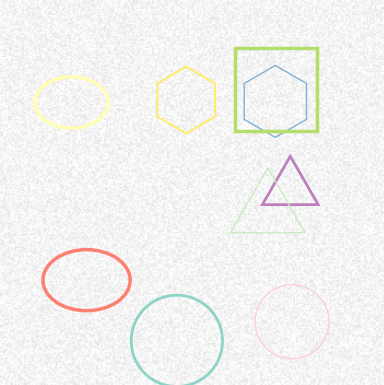[{"shape": "circle", "thickness": 2, "radius": 0.59, "center": [0.459, 0.115]}, {"shape": "oval", "thickness": 2.5, "radius": 0.47, "center": [0.186, 0.734]}, {"shape": "oval", "thickness": 2.5, "radius": 0.57, "center": [0.225, 0.272]}, {"shape": "hexagon", "thickness": 1, "radius": 0.47, "center": [0.715, 0.737]}, {"shape": "square", "thickness": 2.5, "radius": 0.53, "center": [0.718, 0.767]}, {"shape": "circle", "thickness": 1, "radius": 0.48, "center": [0.759, 0.164]}, {"shape": "triangle", "thickness": 2, "radius": 0.42, "center": [0.754, 0.51]}, {"shape": "triangle", "thickness": 1, "radius": 0.56, "center": [0.695, 0.452]}, {"shape": "hexagon", "thickness": 1.5, "radius": 0.43, "center": [0.484, 0.74]}]